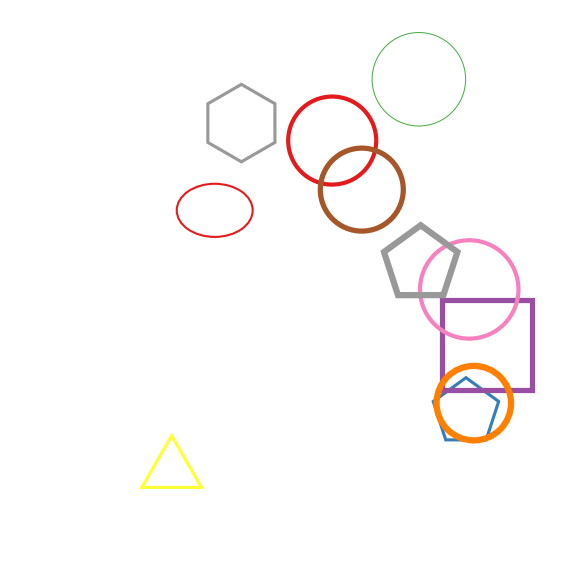[{"shape": "oval", "thickness": 1, "radius": 0.33, "center": [0.372, 0.635]}, {"shape": "circle", "thickness": 2, "radius": 0.38, "center": [0.575, 0.756]}, {"shape": "pentagon", "thickness": 1.5, "radius": 0.3, "center": [0.807, 0.286]}, {"shape": "circle", "thickness": 0.5, "radius": 0.4, "center": [0.725, 0.862]}, {"shape": "square", "thickness": 2.5, "radius": 0.39, "center": [0.844, 0.402]}, {"shape": "circle", "thickness": 3, "radius": 0.32, "center": [0.82, 0.301]}, {"shape": "triangle", "thickness": 1.5, "radius": 0.3, "center": [0.297, 0.185]}, {"shape": "circle", "thickness": 2.5, "radius": 0.36, "center": [0.626, 0.671]}, {"shape": "circle", "thickness": 2, "radius": 0.43, "center": [0.813, 0.498]}, {"shape": "hexagon", "thickness": 1.5, "radius": 0.34, "center": [0.418, 0.786]}, {"shape": "pentagon", "thickness": 3, "radius": 0.33, "center": [0.728, 0.542]}]